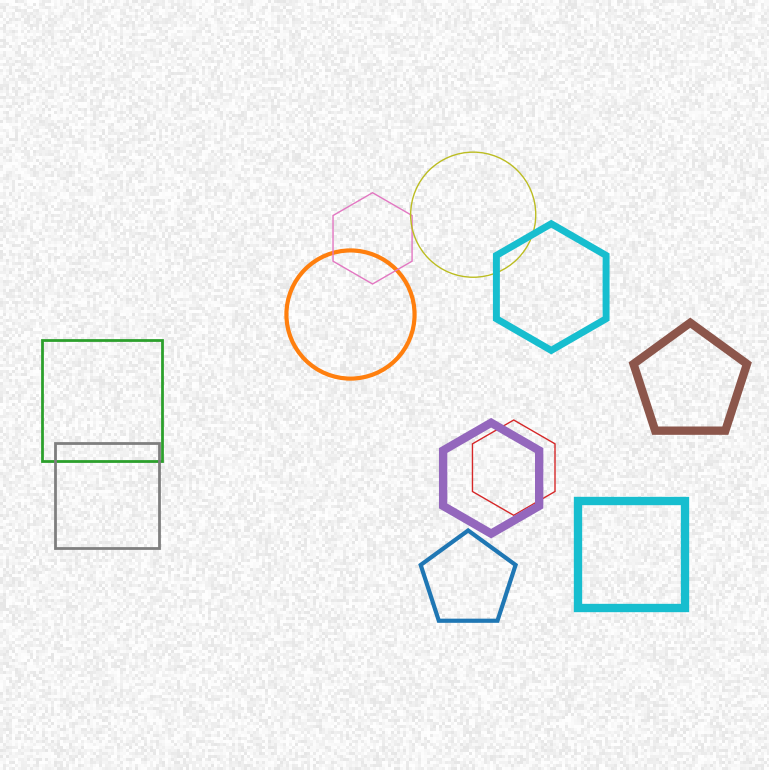[{"shape": "pentagon", "thickness": 1.5, "radius": 0.32, "center": [0.608, 0.246]}, {"shape": "circle", "thickness": 1.5, "radius": 0.42, "center": [0.455, 0.592]}, {"shape": "square", "thickness": 1, "radius": 0.39, "center": [0.132, 0.48]}, {"shape": "hexagon", "thickness": 0.5, "radius": 0.31, "center": [0.667, 0.393]}, {"shape": "hexagon", "thickness": 3, "radius": 0.36, "center": [0.638, 0.379]}, {"shape": "pentagon", "thickness": 3, "radius": 0.39, "center": [0.896, 0.503]}, {"shape": "hexagon", "thickness": 0.5, "radius": 0.3, "center": [0.484, 0.69]}, {"shape": "square", "thickness": 1, "radius": 0.34, "center": [0.139, 0.357]}, {"shape": "circle", "thickness": 0.5, "radius": 0.41, "center": [0.615, 0.721]}, {"shape": "square", "thickness": 3, "radius": 0.35, "center": [0.82, 0.28]}, {"shape": "hexagon", "thickness": 2.5, "radius": 0.41, "center": [0.716, 0.627]}]